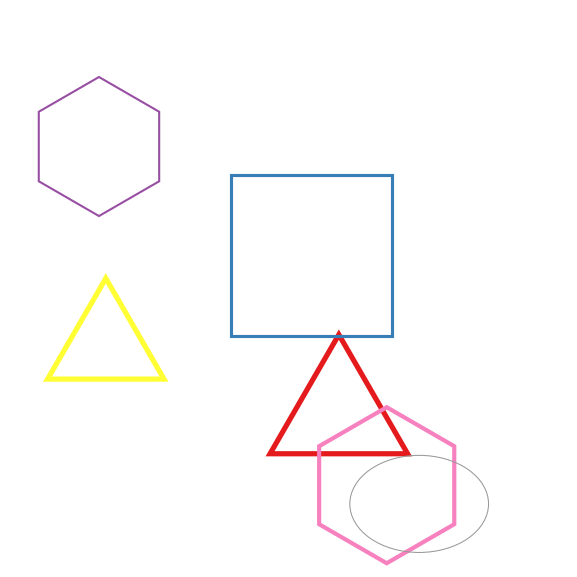[{"shape": "triangle", "thickness": 2.5, "radius": 0.69, "center": [0.587, 0.282]}, {"shape": "square", "thickness": 1.5, "radius": 0.7, "center": [0.539, 0.557]}, {"shape": "hexagon", "thickness": 1, "radius": 0.6, "center": [0.171, 0.745]}, {"shape": "triangle", "thickness": 2.5, "radius": 0.58, "center": [0.183, 0.401]}, {"shape": "hexagon", "thickness": 2, "radius": 0.68, "center": [0.67, 0.159]}, {"shape": "oval", "thickness": 0.5, "radius": 0.6, "center": [0.726, 0.127]}]